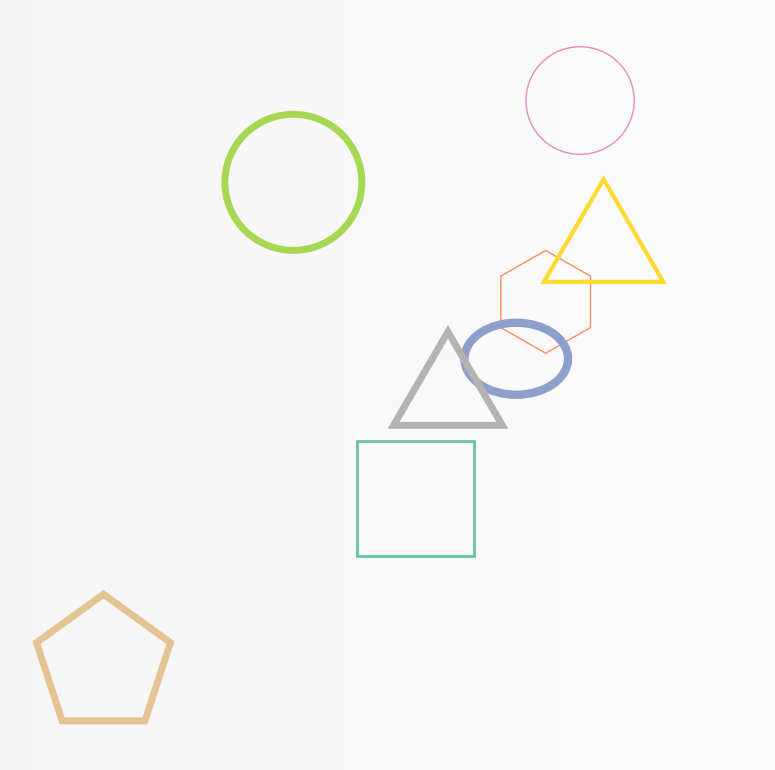[{"shape": "square", "thickness": 1, "radius": 0.38, "center": [0.536, 0.353]}, {"shape": "hexagon", "thickness": 0.5, "radius": 0.33, "center": [0.704, 0.608]}, {"shape": "oval", "thickness": 3, "radius": 0.33, "center": [0.666, 0.534]}, {"shape": "circle", "thickness": 0.5, "radius": 0.35, "center": [0.748, 0.869]}, {"shape": "circle", "thickness": 2.5, "radius": 0.44, "center": [0.379, 0.763]}, {"shape": "triangle", "thickness": 1.5, "radius": 0.44, "center": [0.779, 0.678]}, {"shape": "pentagon", "thickness": 2.5, "radius": 0.45, "center": [0.134, 0.137]}, {"shape": "triangle", "thickness": 2.5, "radius": 0.4, "center": [0.578, 0.488]}]